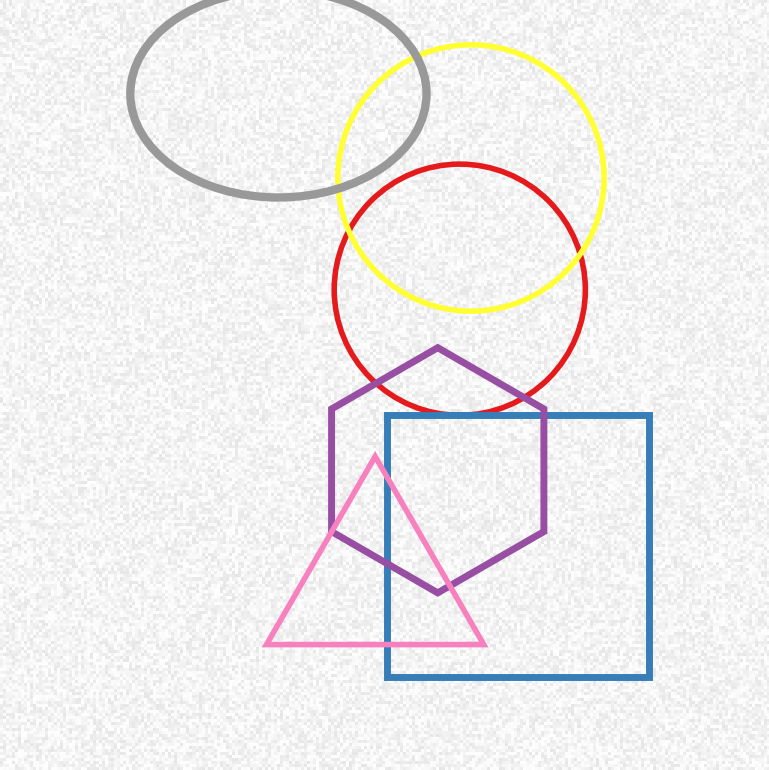[{"shape": "circle", "thickness": 2, "radius": 0.82, "center": [0.597, 0.624]}, {"shape": "square", "thickness": 2.5, "radius": 0.85, "center": [0.673, 0.291]}, {"shape": "hexagon", "thickness": 2.5, "radius": 0.8, "center": [0.568, 0.389]}, {"shape": "circle", "thickness": 2, "radius": 0.86, "center": [0.612, 0.769]}, {"shape": "triangle", "thickness": 2, "radius": 0.81, "center": [0.487, 0.244]}, {"shape": "oval", "thickness": 3, "radius": 0.96, "center": [0.362, 0.878]}]